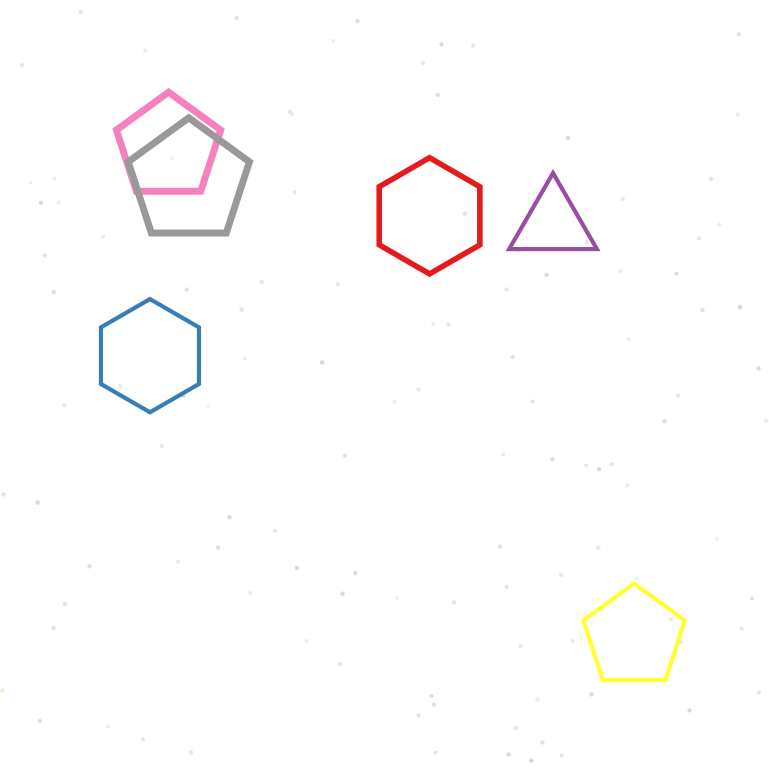[{"shape": "hexagon", "thickness": 2, "radius": 0.38, "center": [0.558, 0.72]}, {"shape": "hexagon", "thickness": 1.5, "radius": 0.37, "center": [0.195, 0.538]}, {"shape": "triangle", "thickness": 1.5, "radius": 0.33, "center": [0.718, 0.709]}, {"shape": "pentagon", "thickness": 1.5, "radius": 0.35, "center": [0.823, 0.173]}, {"shape": "pentagon", "thickness": 2.5, "radius": 0.36, "center": [0.219, 0.809]}, {"shape": "pentagon", "thickness": 2.5, "radius": 0.41, "center": [0.245, 0.764]}]